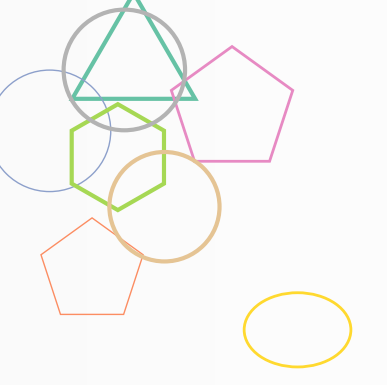[{"shape": "triangle", "thickness": 3, "radius": 0.92, "center": [0.345, 0.835]}, {"shape": "pentagon", "thickness": 1, "radius": 0.69, "center": [0.238, 0.295]}, {"shape": "circle", "thickness": 1, "radius": 0.79, "center": [0.128, 0.66]}, {"shape": "pentagon", "thickness": 2, "radius": 0.82, "center": [0.599, 0.714]}, {"shape": "hexagon", "thickness": 3, "radius": 0.69, "center": [0.304, 0.592]}, {"shape": "oval", "thickness": 2, "radius": 0.69, "center": [0.768, 0.143]}, {"shape": "circle", "thickness": 3, "radius": 0.71, "center": [0.424, 0.463]}, {"shape": "circle", "thickness": 3, "radius": 0.78, "center": [0.321, 0.818]}]